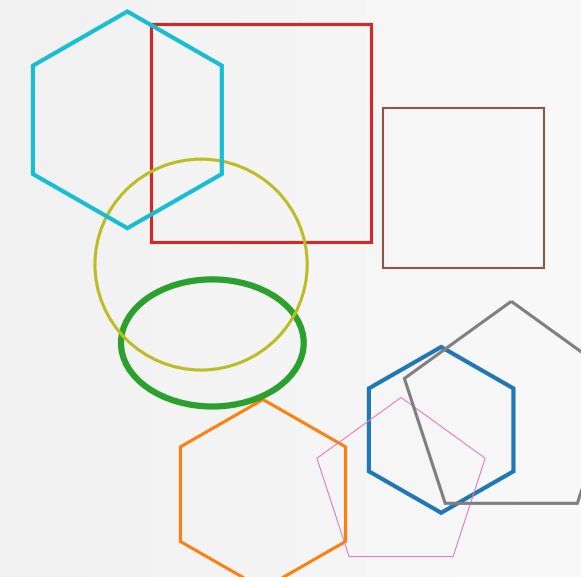[{"shape": "hexagon", "thickness": 2, "radius": 0.72, "center": [0.759, 0.255]}, {"shape": "hexagon", "thickness": 1.5, "radius": 0.82, "center": [0.452, 0.143]}, {"shape": "oval", "thickness": 3, "radius": 0.79, "center": [0.365, 0.405]}, {"shape": "square", "thickness": 1.5, "radius": 0.95, "center": [0.449, 0.769]}, {"shape": "square", "thickness": 1, "radius": 0.69, "center": [0.797, 0.674]}, {"shape": "pentagon", "thickness": 0.5, "radius": 0.76, "center": [0.69, 0.159]}, {"shape": "pentagon", "thickness": 1.5, "radius": 0.97, "center": [0.88, 0.284]}, {"shape": "circle", "thickness": 1.5, "radius": 0.91, "center": [0.346, 0.541]}, {"shape": "hexagon", "thickness": 2, "radius": 0.94, "center": [0.219, 0.792]}]